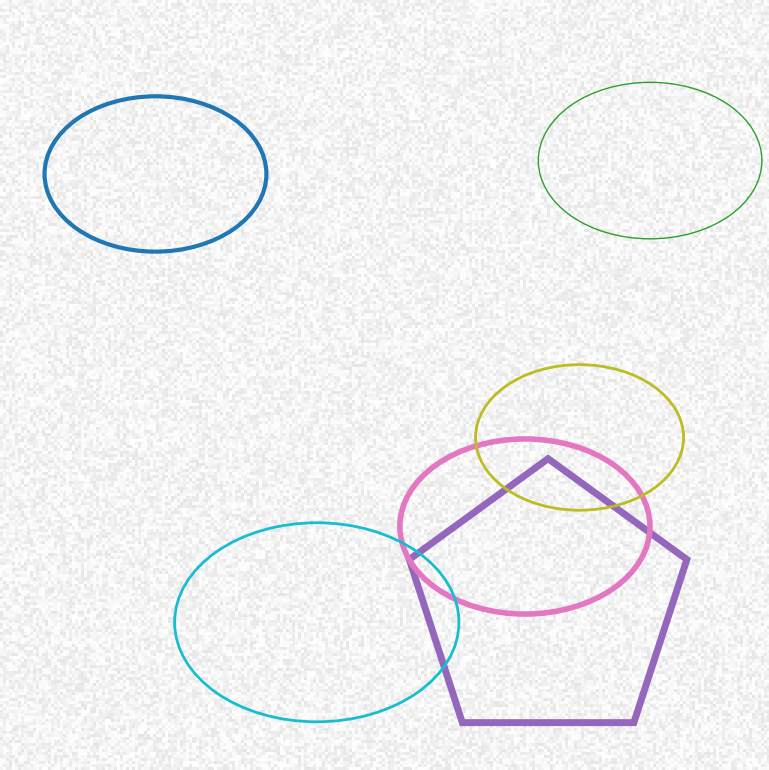[{"shape": "oval", "thickness": 1.5, "radius": 0.72, "center": [0.202, 0.774]}, {"shape": "oval", "thickness": 0.5, "radius": 0.73, "center": [0.844, 0.791]}, {"shape": "pentagon", "thickness": 2.5, "radius": 0.95, "center": [0.712, 0.215]}, {"shape": "oval", "thickness": 2, "radius": 0.81, "center": [0.682, 0.316]}, {"shape": "oval", "thickness": 1, "radius": 0.68, "center": [0.753, 0.432]}, {"shape": "oval", "thickness": 1, "radius": 0.92, "center": [0.411, 0.192]}]